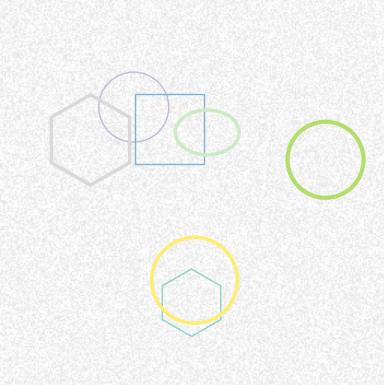[{"shape": "hexagon", "thickness": 1, "radius": 0.44, "center": [0.497, 0.214]}, {"shape": "circle", "thickness": 1, "radius": 0.45, "center": [0.347, 0.722]}, {"shape": "square", "thickness": 1, "radius": 0.45, "center": [0.44, 0.665]}, {"shape": "circle", "thickness": 3, "radius": 0.49, "center": [0.846, 0.585]}, {"shape": "hexagon", "thickness": 2.5, "radius": 0.59, "center": [0.235, 0.637]}, {"shape": "oval", "thickness": 2.5, "radius": 0.42, "center": [0.538, 0.656]}, {"shape": "circle", "thickness": 2.5, "radius": 0.56, "center": [0.505, 0.272]}]